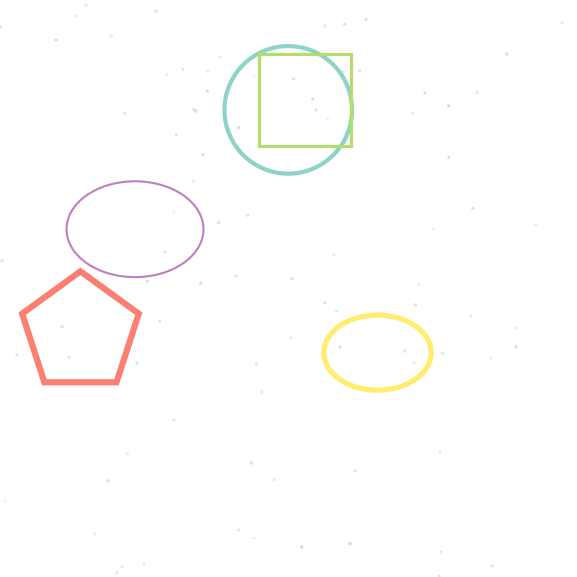[{"shape": "circle", "thickness": 2, "radius": 0.55, "center": [0.499, 0.809]}, {"shape": "pentagon", "thickness": 3, "radius": 0.53, "center": [0.139, 0.423]}, {"shape": "square", "thickness": 1.5, "radius": 0.4, "center": [0.528, 0.826]}, {"shape": "oval", "thickness": 1, "radius": 0.59, "center": [0.234, 0.602]}, {"shape": "oval", "thickness": 2.5, "radius": 0.46, "center": [0.654, 0.389]}]